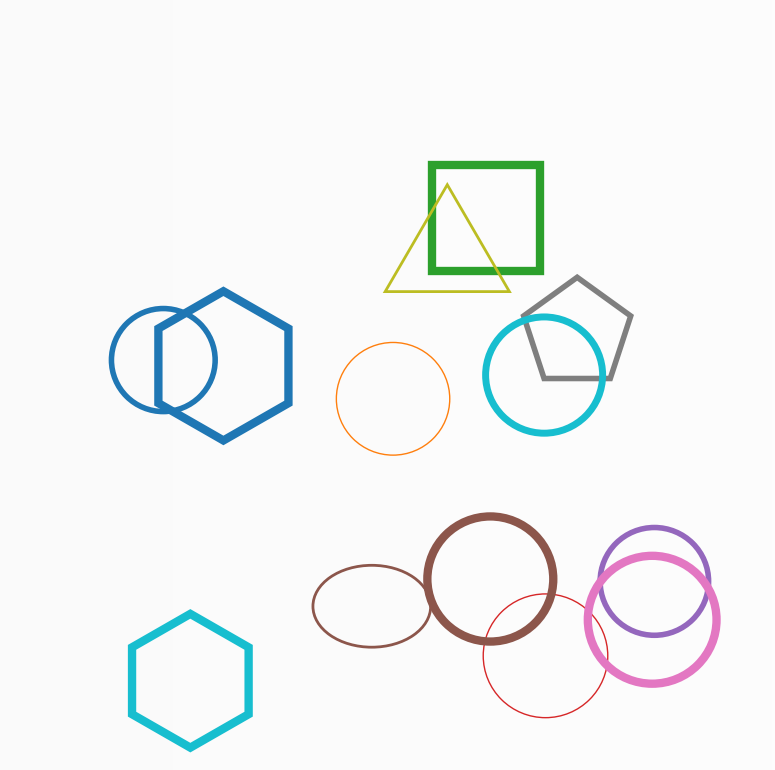[{"shape": "circle", "thickness": 2, "radius": 0.33, "center": [0.211, 0.532]}, {"shape": "hexagon", "thickness": 3, "radius": 0.48, "center": [0.288, 0.525]}, {"shape": "circle", "thickness": 0.5, "radius": 0.37, "center": [0.507, 0.482]}, {"shape": "square", "thickness": 3, "radius": 0.35, "center": [0.627, 0.717]}, {"shape": "circle", "thickness": 0.5, "radius": 0.4, "center": [0.704, 0.148]}, {"shape": "circle", "thickness": 2, "radius": 0.35, "center": [0.844, 0.245]}, {"shape": "circle", "thickness": 3, "radius": 0.41, "center": [0.633, 0.248]}, {"shape": "oval", "thickness": 1, "radius": 0.38, "center": [0.48, 0.213]}, {"shape": "circle", "thickness": 3, "radius": 0.42, "center": [0.842, 0.195]}, {"shape": "pentagon", "thickness": 2, "radius": 0.36, "center": [0.745, 0.567]}, {"shape": "triangle", "thickness": 1, "radius": 0.46, "center": [0.577, 0.668]}, {"shape": "circle", "thickness": 2.5, "radius": 0.38, "center": [0.702, 0.513]}, {"shape": "hexagon", "thickness": 3, "radius": 0.43, "center": [0.246, 0.116]}]